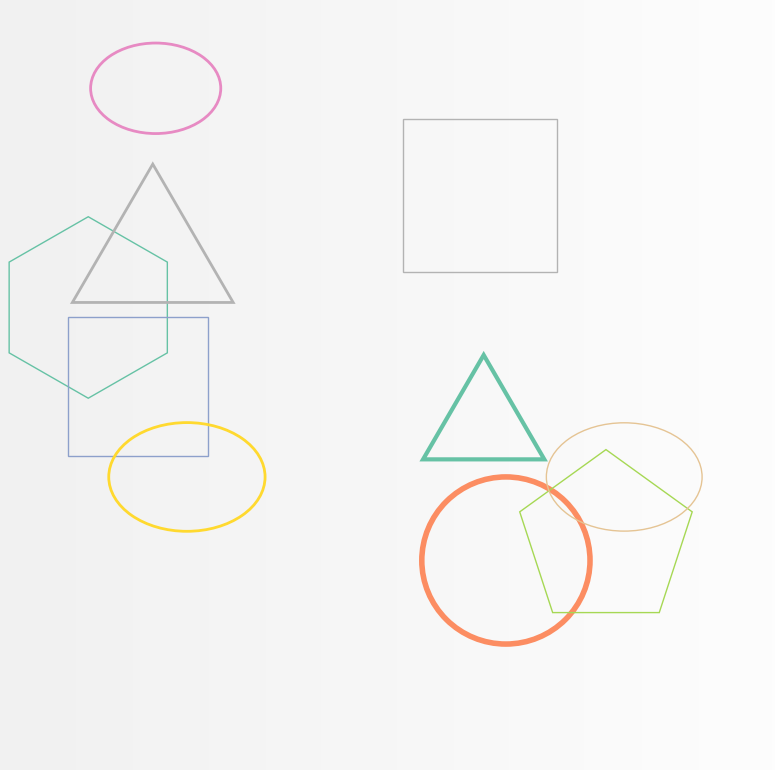[{"shape": "hexagon", "thickness": 0.5, "radius": 0.59, "center": [0.114, 0.601]}, {"shape": "triangle", "thickness": 1.5, "radius": 0.45, "center": [0.624, 0.449]}, {"shape": "circle", "thickness": 2, "radius": 0.54, "center": [0.653, 0.272]}, {"shape": "square", "thickness": 0.5, "radius": 0.45, "center": [0.178, 0.498]}, {"shape": "oval", "thickness": 1, "radius": 0.42, "center": [0.201, 0.885]}, {"shape": "pentagon", "thickness": 0.5, "radius": 0.59, "center": [0.782, 0.299]}, {"shape": "oval", "thickness": 1, "radius": 0.5, "center": [0.241, 0.381]}, {"shape": "oval", "thickness": 0.5, "radius": 0.5, "center": [0.805, 0.381]}, {"shape": "square", "thickness": 0.5, "radius": 0.5, "center": [0.619, 0.746]}, {"shape": "triangle", "thickness": 1, "radius": 0.6, "center": [0.197, 0.667]}]